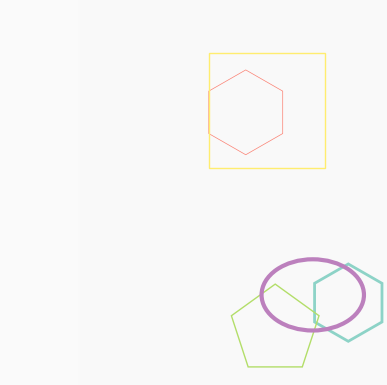[{"shape": "hexagon", "thickness": 2, "radius": 0.5, "center": [0.899, 0.214]}, {"shape": "hexagon", "thickness": 0.5, "radius": 0.55, "center": [0.634, 0.708]}, {"shape": "pentagon", "thickness": 1, "radius": 0.59, "center": [0.71, 0.143]}, {"shape": "oval", "thickness": 3, "radius": 0.66, "center": [0.807, 0.234]}, {"shape": "square", "thickness": 1, "radius": 0.75, "center": [0.689, 0.713]}]